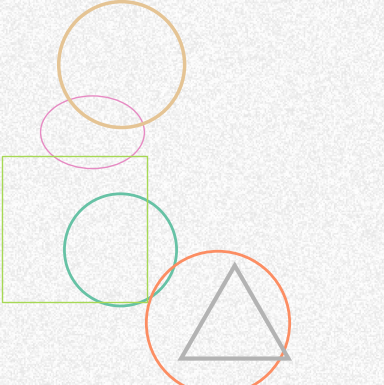[{"shape": "circle", "thickness": 2, "radius": 0.73, "center": [0.313, 0.351]}, {"shape": "circle", "thickness": 2, "radius": 0.93, "center": [0.566, 0.161]}, {"shape": "oval", "thickness": 1, "radius": 0.67, "center": [0.24, 0.656]}, {"shape": "square", "thickness": 1, "radius": 0.95, "center": [0.193, 0.405]}, {"shape": "circle", "thickness": 2.5, "radius": 0.82, "center": [0.316, 0.832]}, {"shape": "triangle", "thickness": 3, "radius": 0.81, "center": [0.61, 0.149]}]